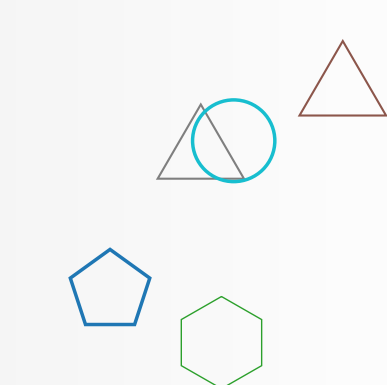[{"shape": "pentagon", "thickness": 2.5, "radius": 0.54, "center": [0.284, 0.244]}, {"shape": "hexagon", "thickness": 1, "radius": 0.6, "center": [0.572, 0.11]}, {"shape": "triangle", "thickness": 1.5, "radius": 0.64, "center": [0.885, 0.764]}, {"shape": "triangle", "thickness": 1.5, "radius": 0.64, "center": [0.518, 0.6]}, {"shape": "circle", "thickness": 2.5, "radius": 0.53, "center": [0.603, 0.634]}]